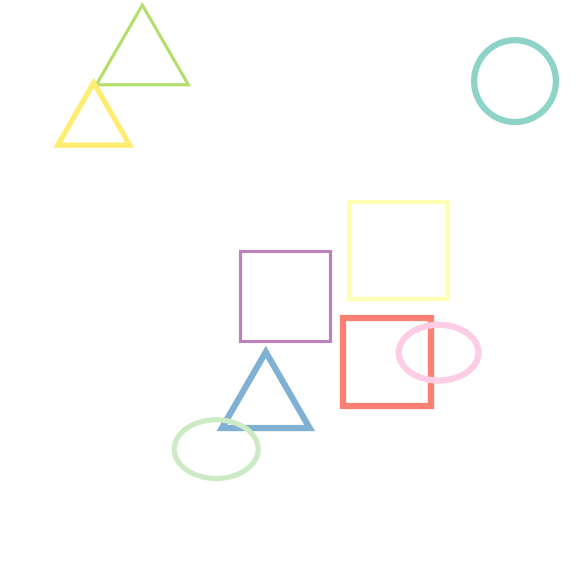[{"shape": "circle", "thickness": 3, "radius": 0.35, "center": [0.892, 0.859]}, {"shape": "square", "thickness": 2, "radius": 0.42, "center": [0.689, 0.565]}, {"shape": "square", "thickness": 3, "radius": 0.38, "center": [0.669, 0.372]}, {"shape": "triangle", "thickness": 3, "radius": 0.44, "center": [0.46, 0.302]}, {"shape": "triangle", "thickness": 1.5, "radius": 0.46, "center": [0.246, 0.898]}, {"shape": "oval", "thickness": 3, "radius": 0.35, "center": [0.759, 0.389]}, {"shape": "square", "thickness": 1.5, "radius": 0.39, "center": [0.493, 0.487]}, {"shape": "oval", "thickness": 2.5, "radius": 0.36, "center": [0.374, 0.221]}, {"shape": "triangle", "thickness": 2.5, "radius": 0.36, "center": [0.162, 0.784]}]